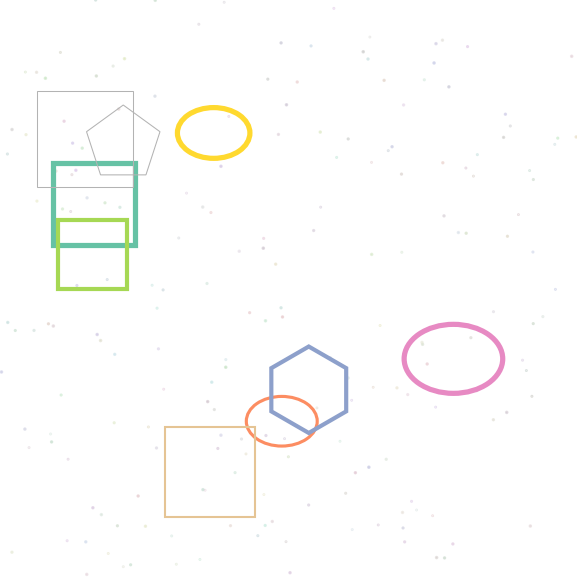[{"shape": "square", "thickness": 2.5, "radius": 0.36, "center": [0.163, 0.646]}, {"shape": "oval", "thickness": 1.5, "radius": 0.31, "center": [0.488, 0.27]}, {"shape": "hexagon", "thickness": 2, "radius": 0.37, "center": [0.535, 0.324]}, {"shape": "oval", "thickness": 2.5, "radius": 0.43, "center": [0.785, 0.378]}, {"shape": "square", "thickness": 2, "radius": 0.3, "center": [0.16, 0.558]}, {"shape": "oval", "thickness": 2.5, "radius": 0.31, "center": [0.37, 0.769]}, {"shape": "square", "thickness": 1, "radius": 0.39, "center": [0.363, 0.182]}, {"shape": "square", "thickness": 0.5, "radius": 0.42, "center": [0.147, 0.758]}, {"shape": "pentagon", "thickness": 0.5, "radius": 0.33, "center": [0.213, 0.75]}]